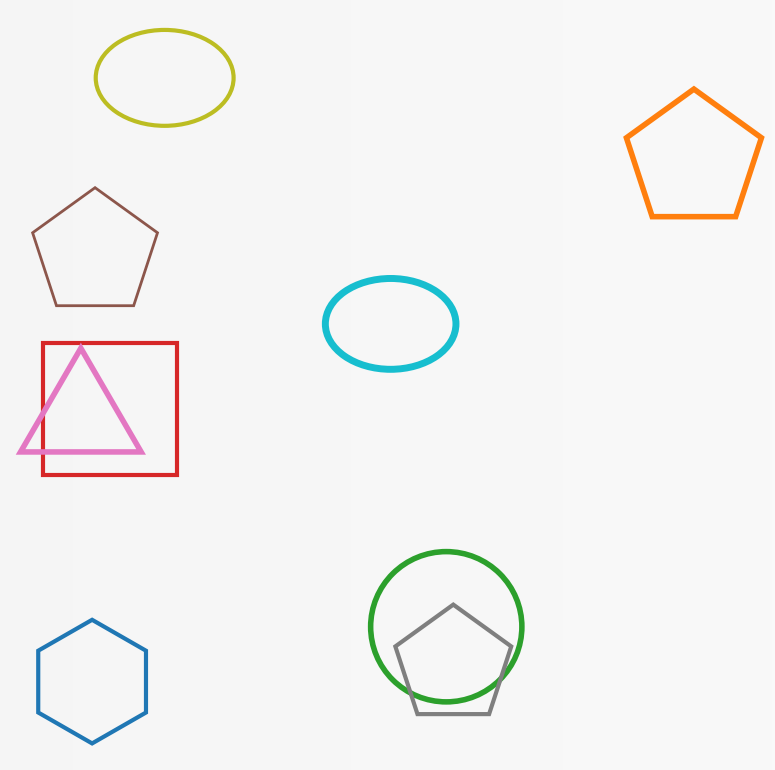[{"shape": "hexagon", "thickness": 1.5, "radius": 0.4, "center": [0.119, 0.115]}, {"shape": "pentagon", "thickness": 2, "radius": 0.46, "center": [0.895, 0.793]}, {"shape": "circle", "thickness": 2, "radius": 0.49, "center": [0.576, 0.186]}, {"shape": "square", "thickness": 1.5, "radius": 0.43, "center": [0.142, 0.469]}, {"shape": "pentagon", "thickness": 1, "radius": 0.42, "center": [0.123, 0.672]}, {"shape": "triangle", "thickness": 2, "radius": 0.45, "center": [0.104, 0.458]}, {"shape": "pentagon", "thickness": 1.5, "radius": 0.39, "center": [0.585, 0.136]}, {"shape": "oval", "thickness": 1.5, "radius": 0.44, "center": [0.212, 0.899]}, {"shape": "oval", "thickness": 2.5, "radius": 0.42, "center": [0.504, 0.579]}]